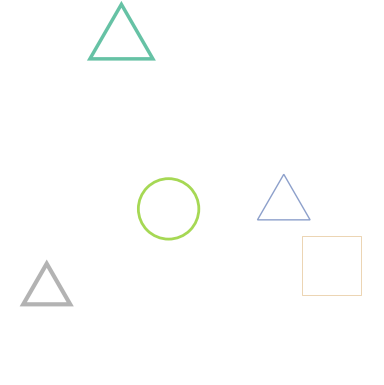[{"shape": "triangle", "thickness": 2.5, "radius": 0.47, "center": [0.315, 0.894]}, {"shape": "triangle", "thickness": 1, "radius": 0.39, "center": [0.737, 0.468]}, {"shape": "circle", "thickness": 2, "radius": 0.39, "center": [0.438, 0.457]}, {"shape": "square", "thickness": 0.5, "radius": 0.38, "center": [0.86, 0.311]}, {"shape": "triangle", "thickness": 3, "radius": 0.35, "center": [0.121, 0.245]}]